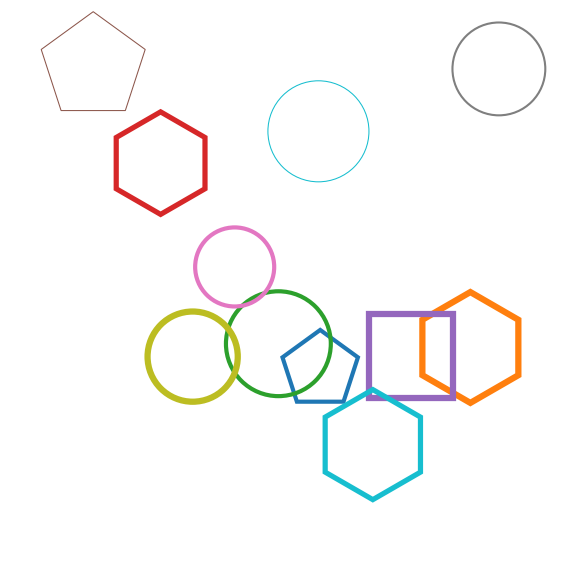[{"shape": "pentagon", "thickness": 2, "radius": 0.34, "center": [0.554, 0.359]}, {"shape": "hexagon", "thickness": 3, "radius": 0.48, "center": [0.814, 0.397]}, {"shape": "circle", "thickness": 2, "radius": 0.45, "center": [0.482, 0.404]}, {"shape": "hexagon", "thickness": 2.5, "radius": 0.44, "center": [0.278, 0.717]}, {"shape": "square", "thickness": 3, "radius": 0.36, "center": [0.712, 0.382]}, {"shape": "pentagon", "thickness": 0.5, "radius": 0.47, "center": [0.161, 0.884]}, {"shape": "circle", "thickness": 2, "radius": 0.34, "center": [0.406, 0.537]}, {"shape": "circle", "thickness": 1, "radius": 0.4, "center": [0.864, 0.88]}, {"shape": "circle", "thickness": 3, "radius": 0.39, "center": [0.334, 0.382]}, {"shape": "circle", "thickness": 0.5, "radius": 0.44, "center": [0.551, 0.772]}, {"shape": "hexagon", "thickness": 2.5, "radius": 0.48, "center": [0.646, 0.229]}]